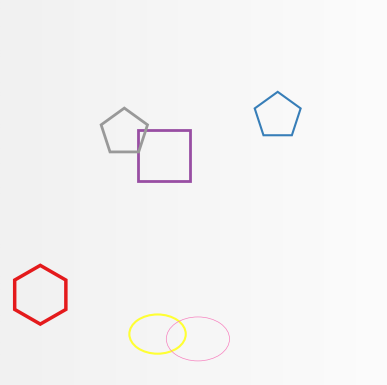[{"shape": "hexagon", "thickness": 2.5, "radius": 0.38, "center": [0.104, 0.234]}, {"shape": "pentagon", "thickness": 1.5, "radius": 0.31, "center": [0.717, 0.699]}, {"shape": "square", "thickness": 2, "radius": 0.33, "center": [0.423, 0.597]}, {"shape": "oval", "thickness": 1.5, "radius": 0.36, "center": [0.407, 0.132]}, {"shape": "oval", "thickness": 0.5, "radius": 0.41, "center": [0.511, 0.12]}, {"shape": "pentagon", "thickness": 2, "radius": 0.31, "center": [0.321, 0.656]}]